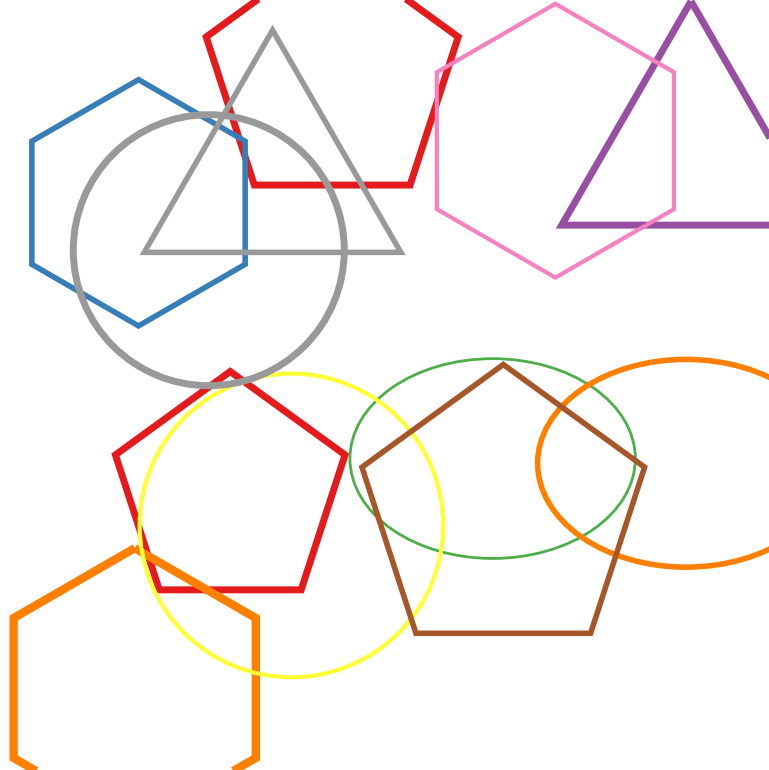[{"shape": "pentagon", "thickness": 2.5, "radius": 0.78, "center": [0.299, 0.361]}, {"shape": "pentagon", "thickness": 2.5, "radius": 0.86, "center": [0.431, 0.899]}, {"shape": "hexagon", "thickness": 2, "radius": 0.8, "center": [0.18, 0.737]}, {"shape": "oval", "thickness": 1, "radius": 0.93, "center": [0.64, 0.404]}, {"shape": "triangle", "thickness": 2.5, "radius": 0.97, "center": [0.897, 0.805]}, {"shape": "hexagon", "thickness": 3, "radius": 0.91, "center": [0.175, 0.106]}, {"shape": "oval", "thickness": 2, "radius": 0.96, "center": [0.891, 0.398]}, {"shape": "circle", "thickness": 1.5, "radius": 0.99, "center": [0.379, 0.318]}, {"shape": "pentagon", "thickness": 2, "radius": 0.96, "center": [0.654, 0.334]}, {"shape": "hexagon", "thickness": 1.5, "radius": 0.89, "center": [0.721, 0.817]}, {"shape": "circle", "thickness": 2.5, "radius": 0.88, "center": [0.271, 0.675]}, {"shape": "triangle", "thickness": 2, "radius": 0.96, "center": [0.354, 0.768]}]